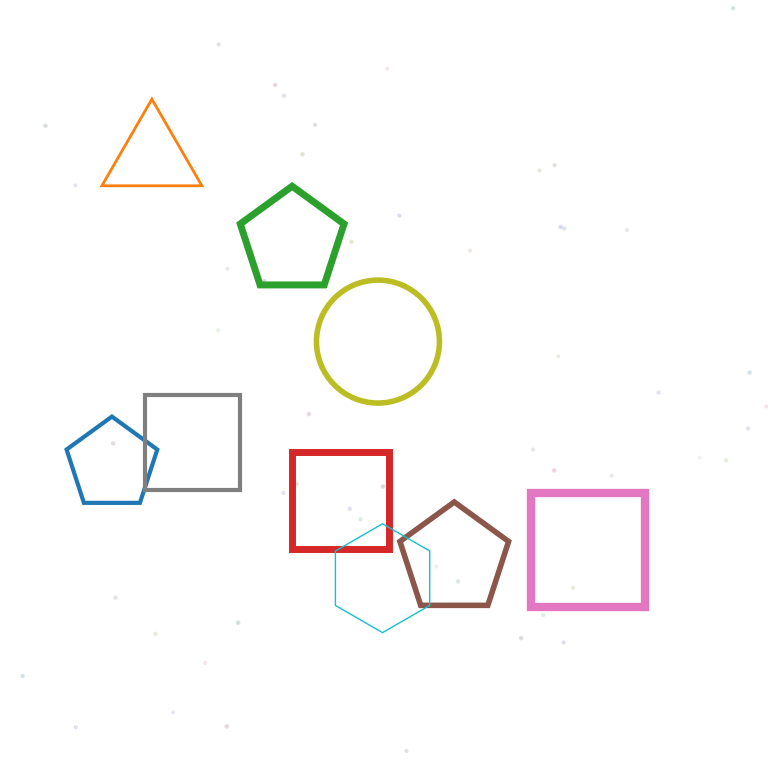[{"shape": "pentagon", "thickness": 1.5, "radius": 0.31, "center": [0.145, 0.397]}, {"shape": "triangle", "thickness": 1, "radius": 0.37, "center": [0.197, 0.796]}, {"shape": "pentagon", "thickness": 2.5, "radius": 0.35, "center": [0.379, 0.687]}, {"shape": "square", "thickness": 2.5, "radius": 0.32, "center": [0.442, 0.35]}, {"shape": "pentagon", "thickness": 2, "radius": 0.37, "center": [0.59, 0.274]}, {"shape": "square", "thickness": 3, "radius": 0.37, "center": [0.763, 0.286]}, {"shape": "square", "thickness": 1.5, "radius": 0.31, "center": [0.25, 0.425]}, {"shape": "circle", "thickness": 2, "radius": 0.4, "center": [0.491, 0.556]}, {"shape": "hexagon", "thickness": 0.5, "radius": 0.35, "center": [0.497, 0.249]}]